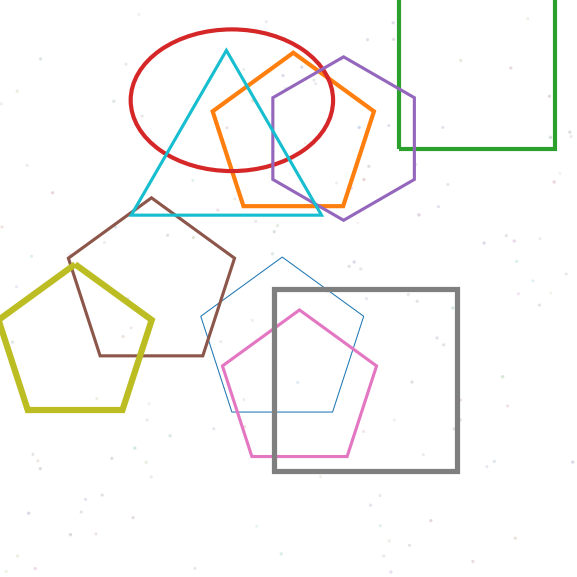[{"shape": "pentagon", "thickness": 0.5, "radius": 0.74, "center": [0.489, 0.406]}, {"shape": "pentagon", "thickness": 2, "radius": 0.73, "center": [0.508, 0.761]}, {"shape": "square", "thickness": 2, "radius": 0.68, "center": [0.825, 0.877]}, {"shape": "oval", "thickness": 2, "radius": 0.88, "center": [0.402, 0.826]}, {"shape": "hexagon", "thickness": 1.5, "radius": 0.71, "center": [0.595, 0.759]}, {"shape": "pentagon", "thickness": 1.5, "radius": 0.76, "center": [0.262, 0.505]}, {"shape": "pentagon", "thickness": 1.5, "radius": 0.7, "center": [0.519, 0.322]}, {"shape": "square", "thickness": 2.5, "radius": 0.79, "center": [0.633, 0.341]}, {"shape": "pentagon", "thickness": 3, "radius": 0.7, "center": [0.13, 0.402]}, {"shape": "triangle", "thickness": 1.5, "radius": 0.95, "center": [0.392, 0.722]}]